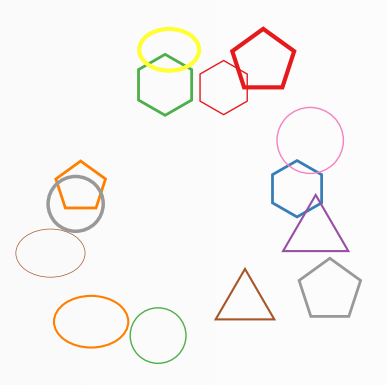[{"shape": "hexagon", "thickness": 1, "radius": 0.35, "center": [0.577, 0.772]}, {"shape": "pentagon", "thickness": 3, "radius": 0.42, "center": [0.679, 0.841]}, {"shape": "hexagon", "thickness": 2, "radius": 0.37, "center": [0.767, 0.51]}, {"shape": "hexagon", "thickness": 2, "radius": 0.4, "center": [0.426, 0.78]}, {"shape": "circle", "thickness": 1, "radius": 0.36, "center": [0.408, 0.128]}, {"shape": "triangle", "thickness": 1.5, "radius": 0.49, "center": [0.815, 0.396]}, {"shape": "pentagon", "thickness": 2, "radius": 0.34, "center": [0.208, 0.514]}, {"shape": "oval", "thickness": 1.5, "radius": 0.48, "center": [0.235, 0.164]}, {"shape": "oval", "thickness": 3, "radius": 0.39, "center": [0.437, 0.871]}, {"shape": "triangle", "thickness": 1.5, "radius": 0.44, "center": [0.632, 0.214]}, {"shape": "oval", "thickness": 0.5, "radius": 0.45, "center": [0.13, 0.342]}, {"shape": "circle", "thickness": 1, "radius": 0.43, "center": [0.801, 0.635]}, {"shape": "pentagon", "thickness": 2, "radius": 0.42, "center": [0.851, 0.246]}, {"shape": "circle", "thickness": 2.5, "radius": 0.36, "center": [0.195, 0.47]}]